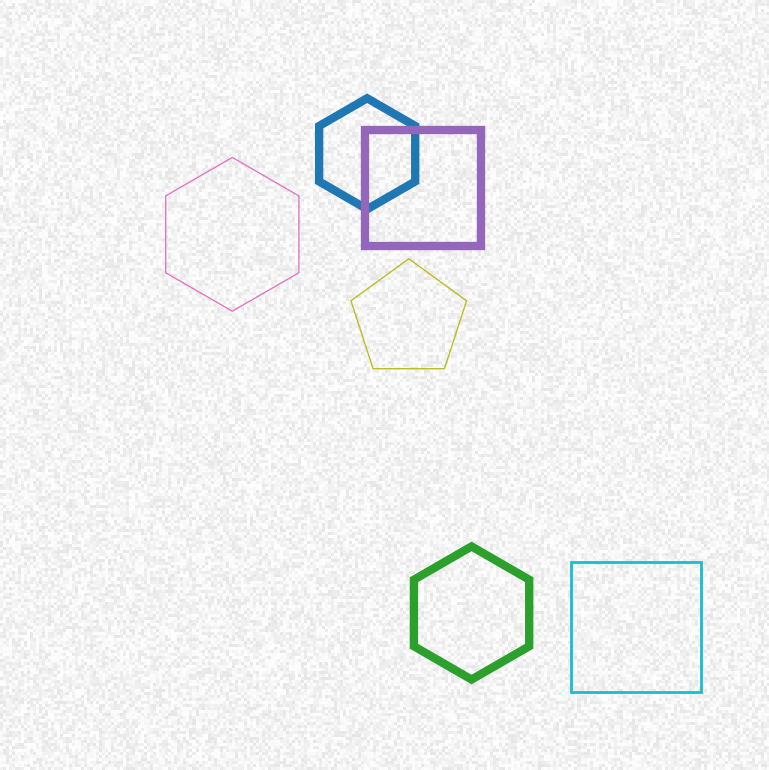[{"shape": "hexagon", "thickness": 3, "radius": 0.36, "center": [0.477, 0.8]}, {"shape": "hexagon", "thickness": 3, "radius": 0.43, "center": [0.612, 0.204]}, {"shape": "square", "thickness": 3, "radius": 0.38, "center": [0.55, 0.756]}, {"shape": "hexagon", "thickness": 0.5, "radius": 0.5, "center": [0.302, 0.696]}, {"shape": "pentagon", "thickness": 0.5, "radius": 0.39, "center": [0.531, 0.585]}, {"shape": "square", "thickness": 1, "radius": 0.42, "center": [0.826, 0.186]}]